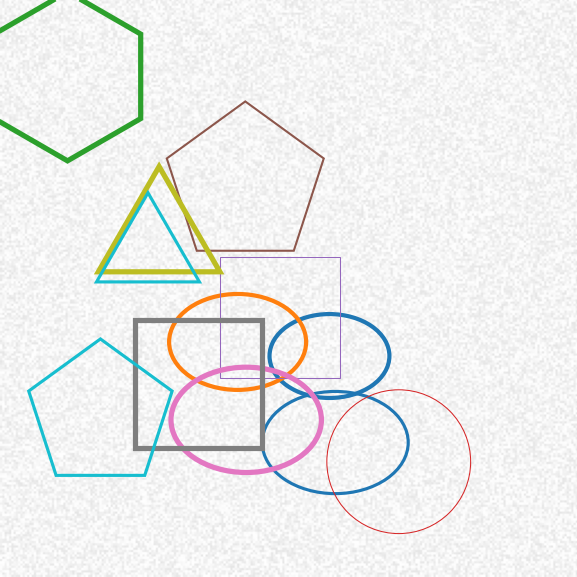[{"shape": "oval", "thickness": 2, "radius": 0.52, "center": [0.571, 0.383]}, {"shape": "oval", "thickness": 1.5, "radius": 0.63, "center": [0.58, 0.233]}, {"shape": "oval", "thickness": 2, "radius": 0.59, "center": [0.411, 0.407]}, {"shape": "hexagon", "thickness": 2.5, "radius": 0.73, "center": [0.117, 0.867]}, {"shape": "circle", "thickness": 0.5, "radius": 0.62, "center": [0.69, 0.2]}, {"shape": "square", "thickness": 0.5, "radius": 0.52, "center": [0.484, 0.449]}, {"shape": "pentagon", "thickness": 1, "radius": 0.71, "center": [0.425, 0.681]}, {"shape": "oval", "thickness": 2.5, "radius": 0.65, "center": [0.426, 0.272]}, {"shape": "square", "thickness": 2.5, "radius": 0.55, "center": [0.344, 0.334]}, {"shape": "triangle", "thickness": 2.5, "radius": 0.61, "center": [0.276, 0.589]}, {"shape": "pentagon", "thickness": 1.5, "radius": 0.65, "center": [0.174, 0.282]}, {"shape": "triangle", "thickness": 1.5, "radius": 0.51, "center": [0.256, 0.562]}]